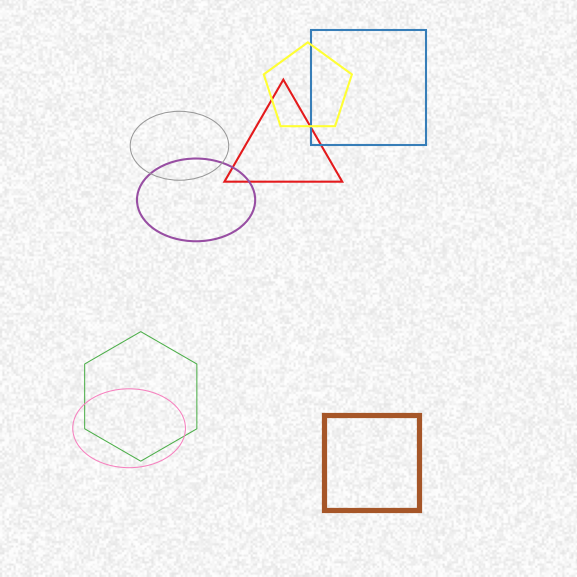[{"shape": "triangle", "thickness": 1, "radius": 0.59, "center": [0.491, 0.743]}, {"shape": "square", "thickness": 1, "radius": 0.5, "center": [0.638, 0.847]}, {"shape": "hexagon", "thickness": 0.5, "radius": 0.56, "center": [0.244, 0.313]}, {"shape": "oval", "thickness": 1, "radius": 0.51, "center": [0.34, 0.653]}, {"shape": "pentagon", "thickness": 1, "radius": 0.4, "center": [0.533, 0.846]}, {"shape": "square", "thickness": 2.5, "radius": 0.41, "center": [0.643, 0.199]}, {"shape": "oval", "thickness": 0.5, "radius": 0.49, "center": [0.224, 0.258]}, {"shape": "oval", "thickness": 0.5, "radius": 0.43, "center": [0.311, 0.747]}]